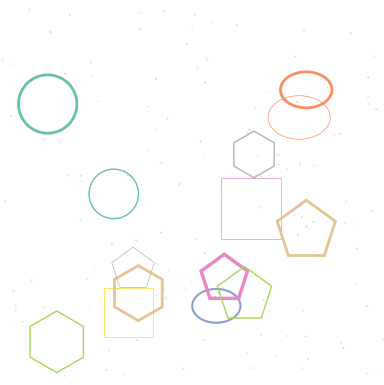[{"shape": "circle", "thickness": 2, "radius": 0.38, "center": [0.124, 0.73]}, {"shape": "circle", "thickness": 1, "radius": 0.32, "center": [0.295, 0.496]}, {"shape": "oval", "thickness": 2, "radius": 0.33, "center": [0.795, 0.767]}, {"shape": "oval", "thickness": 0.5, "radius": 0.4, "center": [0.777, 0.695]}, {"shape": "oval", "thickness": 1.5, "radius": 0.31, "center": [0.562, 0.206]}, {"shape": "pentagon", "thickness": 2.5, "radius": 0.32, "center": [0.583, 0.276]}, {"shape": "square", "thickness": 0.5, "radius": 0.39, "center": [0.652, 0.458]}, {"shape": "hexagon", "thickness": 1, "radius": 0.4, "center": [0.148, 0.112]}, {"shape": "pentagon", "thickness": 1, "radius": 0.37, "center": [0.635, 0.234]}, {"shape": "square", "thickness": 0.5, "radius": 0.32, "center": [0.333, 0.188]}, {"shape": "pentagon", "thickness": 2, "radius": 0.4, "center": [0.796, 0.401]}, {"shape": "hexagon", "thickness": 2, "radius": 0.36, "center": [0.359, 0.239]}, {"shape": "hexagon", "thickness": 1, "radius": 0.3, "center": [0.66, 0.599]}, {"shape": "pentagon", "thickness": 0.5, "radius": 0.29, "center": [0.346, 0.3]}]